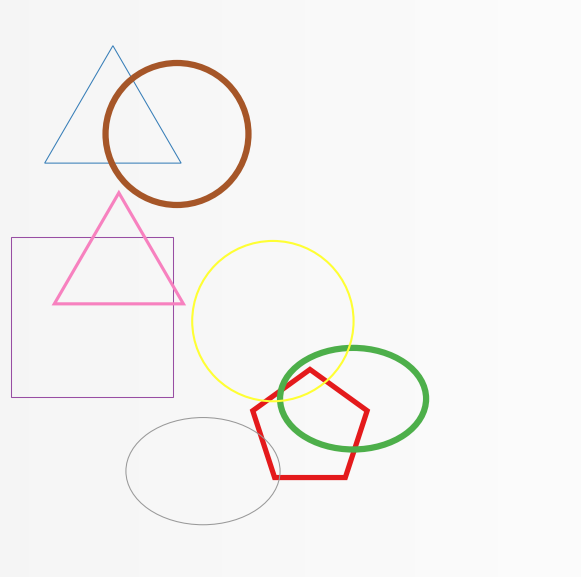[{"shape": "pentagon", "thickness": 2.5, "radius": 0.52, "center": [0.533, 0.256]}, {"shape": "triangle", "thickness": 0.5, "radius": 0.68, "center": [0.194, 0.784]}, {"shape": "oval", "thickness": 3, "radius": 0.63, "center": [0.607, 0.309]}, {"shape": "square", "thickness": 0.5, "radius": 0.69, "center": [0.158, 0.45]}, {"shape": "circle", "thickness": 1, "radius": 0.69, "center": [0.469, 0.443]}, {"shape": "circle", "thickness": 3, "radius": 0.61, "center": [0.305, 0.767]}, {"shape": "triangle", "thickness": 1.5, "radius": 0.64, "center": [0.204, 0.537]}, {"shape": "oval", "thickness": 0.5, "radius": 0.66, "center": [0.349, 0.183]}]